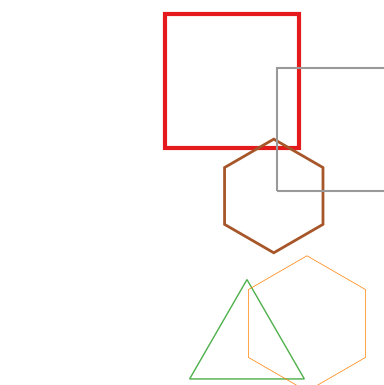[{"shape": "square", "thickness": 3, "radius": 0.87, "center": [0.602, 0.789]}, {"shape": "triangle", "thickness": 1, "radius": 0.86, "center": [0.642, 0.102]}, {"shape": "hexagon", "thickness": 0.5, "radius": 0.88, "center": [0.797, 0.16]}, {"shape": "hexagon", "thickness": 2, "radius": 0.74, "center": [0.711, 0.491]}, {"shape": "square", "thickness": 1.5, "radius": 0.8, "center": [0.88, 0.664]}]